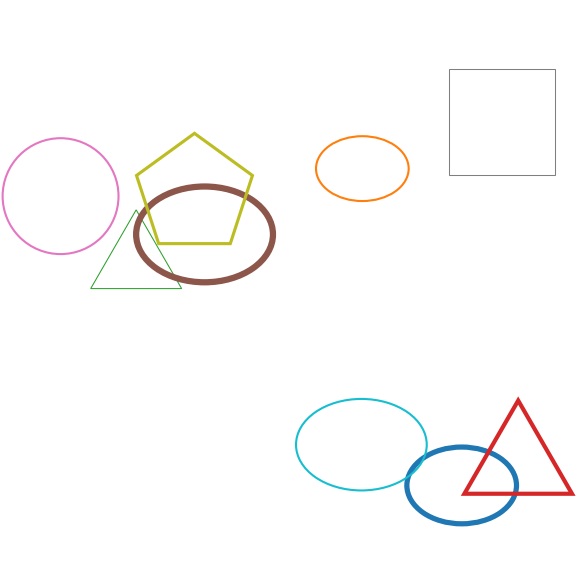[{"shape": "oval", "thickness": 2.5, "radius": 0.47, "center": [0.799, 0.159]}, {"shape": "oval", "thickness": 1, "radius": 0.4, "center": [0.627, 0.707]}, {"shape": "triangle", "thickness": 0.5, "radius": 0.45, "center": [0.236, 0.545]}, {"shape": "triangle", "thickness": 2, "radius": 0.54, "center": [0.897, 0.198]}, {"shape": "oval", "thickness": 3, "radius": 0.59, "center": [0.354, 0.593]}, {"shape": "circle", "thickness": 1, "radius": 0.5, "center": [0.105, 0.659]}, {"shape": "square", "thickness": 0.5, "radius": 0.46, "center": [0.87, 0.788]}, {"shape": "pentagon", "thickness": 1.5, "radius": 0.53, "center": [0.337, 0.663]}, {"shape": "oval", "thickness": 1, "radius": 0.57, "center": [0.626, 0.229]}]